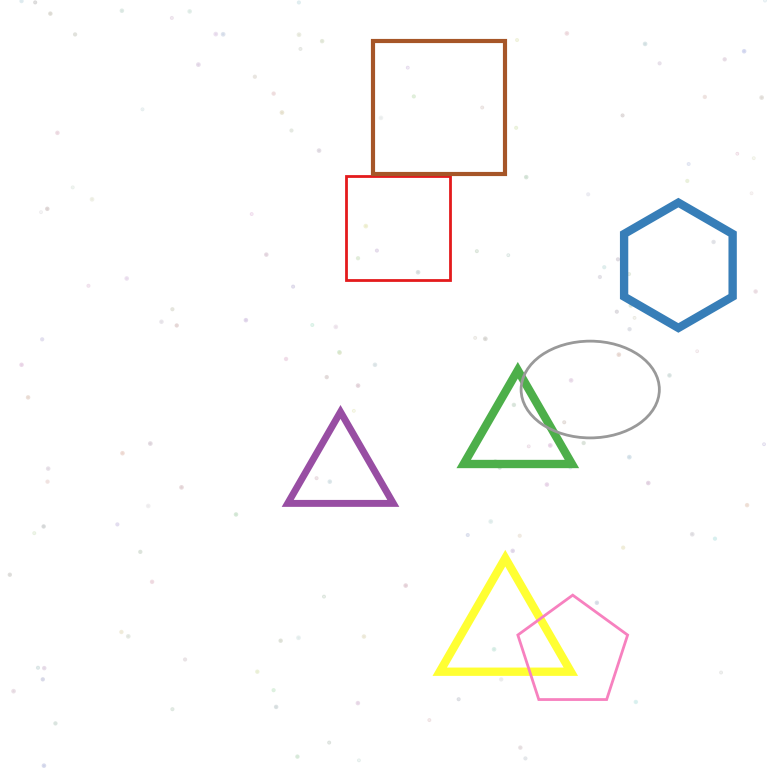[{"shape": "square", "thickness": 1, "radius": 0.34, "center": [0.517, 0.704]}, {"shape": "hexagon", "thickness": 3, "radius": 0.41, "center": [0.881, 0.655]}, {"shape": "triangle", "thickness": 3, "radius": 0.41, "center": [0.672, 0.438]}, {"shape": "triangle", "thickness": 2.5, "radius": 0.4, "center": [0.442, 0.386]}, {"shape": "triangle", "thickness": 3, "radius": 0.49, "center": [0.656, 0.177]}, {"shape": "square", "thickness": 1.5, "radius": 0.43, "center": [0.57, 0.861]}, {"shape": "pentagon", "thickness": 1, "radius": 0.37, "center": [0.744, 0.152]}, {"shape": "oval", "thickness": 1, "radius": 0.45, "center": [0.767, 0.494]}]